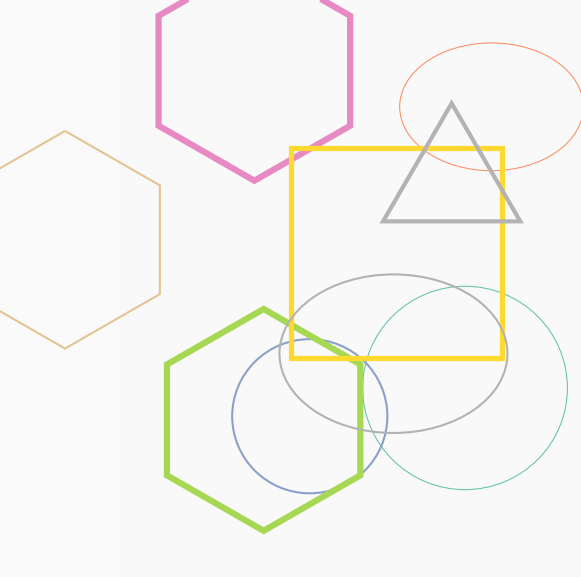[{"shape": "circle", "thickness": 0.5, "radius": 0.88, "center": [0.8, 0.327]}, {"shape": "oval", "thickness": 0.5, "radius": 0.79, "center": [0.846, 0.814]}, {"shape": "circle", "thickness": 1, "radius": 0.67, "center": [0.533, 0.278]}, {"shape": "hexagon", "thickness": 3, "radius": 0.95, "center": [0.438, 0.877]}, {"shape": "hexagon", "thickness": 3, "radius": 0.96, "center": [0.454, 0.272]}, {"shape": "square", "thickness": 2.5, "radius": 0.91, "center": [0.682, 0.561]}, {"shape": "hexagon", "thickness": 1, "radius": 0.94, "center": [0.112, 0.584]}, {"shape": "triangle", "thickness": 2, "radius": 0.68, "center": [0.777, 0.684]}, {"shape": "oval", "thickness": 1, "radius": 0.98, "center": [0.677, 0.387]}]